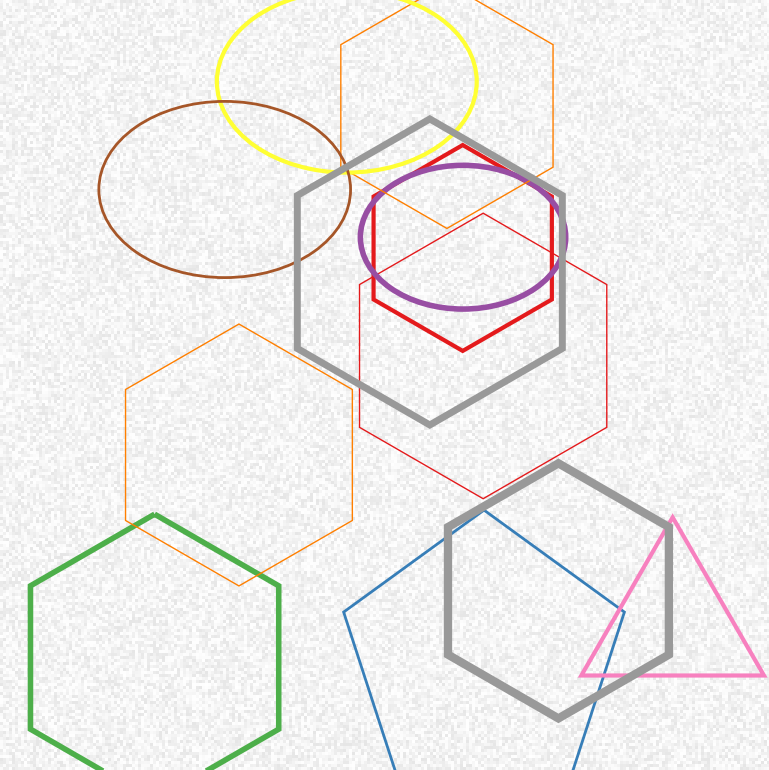[{"shape": "hexagon", "thickness": 0.5, "radius": 0.93, "center": [0.627, 0.538]}, {"shape": "hexagon", "thickness": 1.5, "radius": 0.67, "center": [0.601, 0.678]}, {"shape": "pentagon", "thickness": 1, "radius": 0.96, "center": [0.629, 0.146]}, {"shape": "hexagon", "thickness": 2, "radius": 0.93, "center": [0.201, 0.146]}, {"shape": "oval", "thickness": 2, "radius": 0.67, "center": [0.601, 0.692]}, {"shape": "hexagon", "thickness": 0.5, "radius": 0.8, "center": [0.58, 0.862]}, {"shape": "hexagon", "thickness": 0.5, "radius": 0.85, "center": [0.31, 0.409]}, {"shape": "oval", "thickness": 1.5, "radius": 0.84, "center": [0.45, 0.894]}, {"shape": "oval", "thickness": 1, "radius": 0.82, "center": [0.292, 0.754]}, {"shape": "triangle", "thickness": 1.5, "radius": 0.68, "center": [0.874, 0.191]}, {"shape": "hexagon", "thickness": 2.5, "radius": 0.99, "center": [0.558, 0.647]}, {"shape": "hexagon", "thickness": 3, "radius": 0.83, "center": [0.725, 0.233]}]